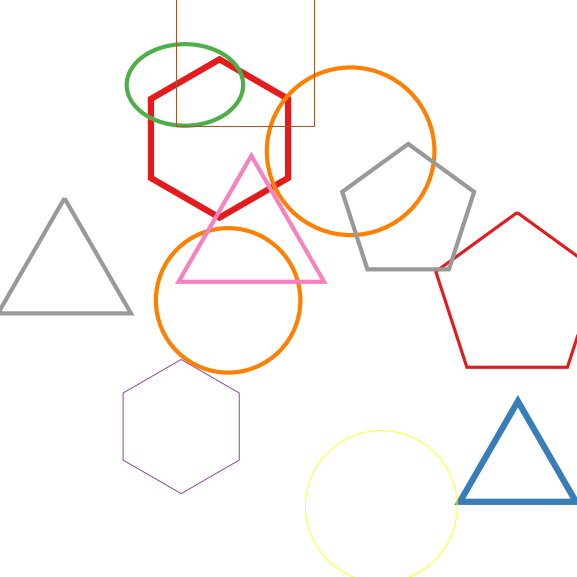[{"shape": "pentagon", "thickness": 1.5, "radius": 0.74, "center": [0.895, 0.483]}, {"shape": "hexagon", "thickness": 3, "radius": 0.69, "center": [0.38, 0.759]}, {"shape": "triangle", "thickness": 3, "radius": 0.58, "center": [0.897, 0.188]}, {"shape": "oval", "thickness": 2, "radius": 0.5, "center": [0.32, 0.852]}, {"shape": "hexagon", "thickness": 0.5, "radius": 0.58, "center": [0.314, 0.261]}, {"shape": "circle", "thickness": 2, "radius": 0.73, "center": [0.607, 0.737]}, {"shape": "circle", "thickness": 2, "radius": 0.63, "center": [0.395, 0.479]}, {"shape": "circle", "thickness": 0.5, "radius": 0.66, "center": [0.66, 0.122]}, {"shape": "square", "thickness": 0.5, "radius": 0.6, "center": [0.424, 0.9]}, {"shape": "triangle", "thickness": 2, "radius": 0.73, "center": [0.435, 0.584]}, {"shape": "triangle", "thickness": 2, "radius": 0.66, "center": [0.112, 0.523]}, {"shape": "pentagon", "thickness": 2, "radius": 0.6, "center": [0.707, 0.63]}]